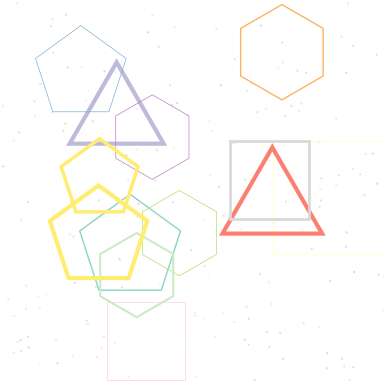[{"shape": "pentagon", "thickness": 1, "radius": 0.69, "center": [0.338, 0.358]}, {"shape": "square", "thickness": 0.5, "radius": 0.74, "center": [0.857, 0.487]}, {"shape": "triangle", "thickness": 3, "radius": 0.7, "center": [0.303, 0.697]}, {"shape": "triangle", "thickness": 3, "radius": 0.75, "center": [0.707, 0.468]}, {"shape": "pentagon", "thickness": 0.5, "radius": 0.62, "center": [0.21, 0.81]}, {"shape": "hexagon", "thickness": 1, "radius": 0.62, "center": [0.732, 0.864]}, {"shape": "hexagon", "thickness": 0.5, "radius": 0.55, "center": [0.466, 0.395]}, {"shape": "square", "thickness": 0.5, "radius": 0.51, "center": [0.378, 0.114]}, {"shape": "square", "thickness": 2, "radius": 0.51, "center": [0.699, 0.532]}, {"shape": "hexagon", "thickness": 0.5, "radius": 0.55, "center": [0.396, 0.644]}, {"shape": "hexagon", "thickness": 1.5, "radius": 0.55, "center": [0.355, 0.285]}, {"shape": "pentagon", "thickness": 3, "radius": 0.66, "center": [0.256, 0.385]}, {"shape": "pentagon", "thickness": 2.5, "radius": 0.53, "center": [0.259, 0.535]}]